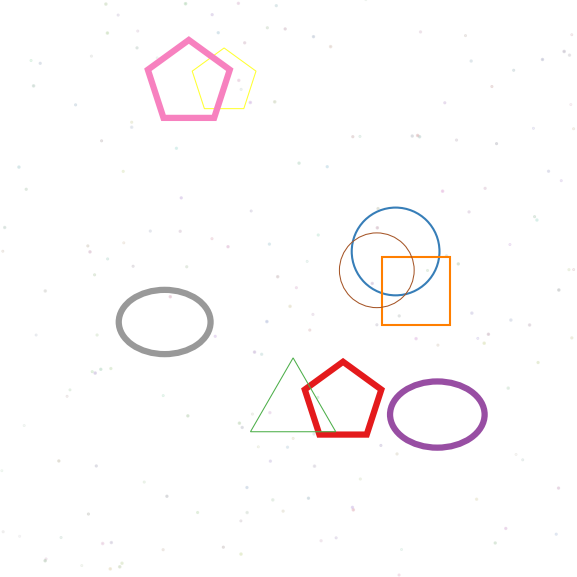[{"shape": "pentagon", "thickness": 3, "radius": 0.35, "center": [0.594, 0.303]}, {"shape": "circle", "thickness": 1, "radius": 0.38, "center": [0.685, 0.564]}, {"shape": "triangle", "thickness": 0.5, "radius": 0.43, "center": [0.508, 0.294]}, {"shape": "oval", "thickness": 3, "radius": 0.41, "center": [0.757, 0.281]}, {"shape": "square", "thickness": 1, "radius": 0.29, "center": [0.721, 0.495]}, {"shape": "pentagon", "thickness": 0.5, "radius": 0.29, "center": [0.388, 0.858]}, {"shape": "circle", "thickness": 0.5, "radius": 0.32, "center": [0.652, 0.531]}, {"shape": "pentagon", "thickness": 3, "radius": 0.37, "center": [0.327, 0.855]}, {"shape": "oval", "thickness": 3, "radius": 0.4, "center": [0.285, 0.442]}]